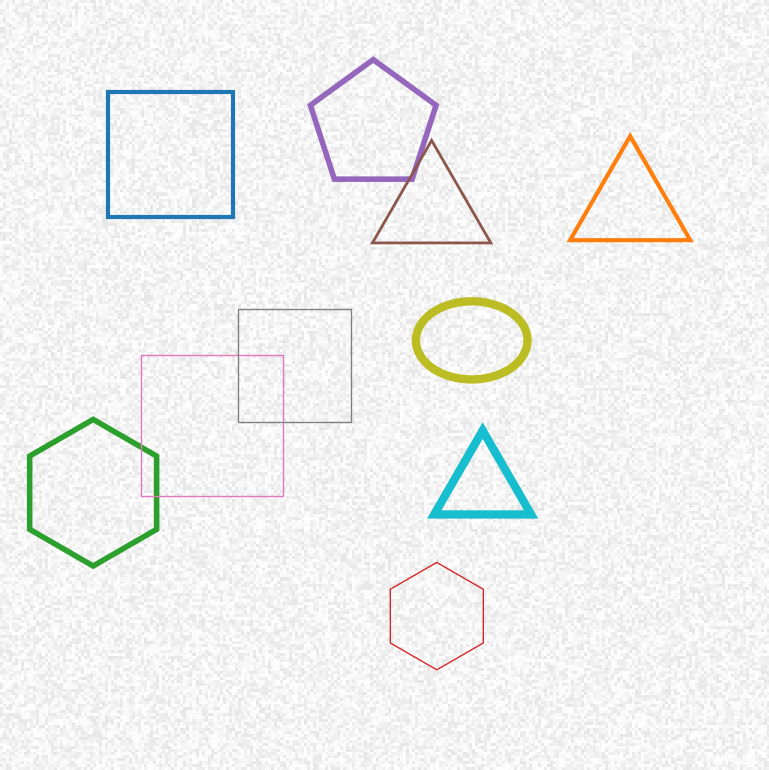[{"shape": "square", "thickness": 1.5, "radius": 0.41, "center": [0.222, 0.8]}, {"shape": "triangle", "thickness": 1.5, "radius": 0.45, "center": [0.818, 0.733]}, {"shape": "hexagon", "thickness": 2, "radius": 0.48, "center": [0.121, 0.36]}, {"shape": "hexagon", "thickness": 0.5, "radius": 0.35, "center": [0.567, 0.2]}, {"shape": "pentagon", "thickness": 2, "radius": 0.43, "center": [0.485, 0.837]}, {"shape": "triangle", "thickness": 1, "radius": 0.44, "center": [0.561, 0.729]}, {"shape": "square", "thickness": 0.5, "radius": 0.46, "center": [0.275, 0.448]}, {"shape": "square", "thickness": 0.5, "radius": 0.37, "center": [0.383, 0.526]}, {"shape": "oval", "thickness": 3, "radius": 0.36, "center": [0.613, 0.558]}, {"shape": "triangle", "thickness": 3, "radius": 0.36, "center": [0.627, 0.368]}]